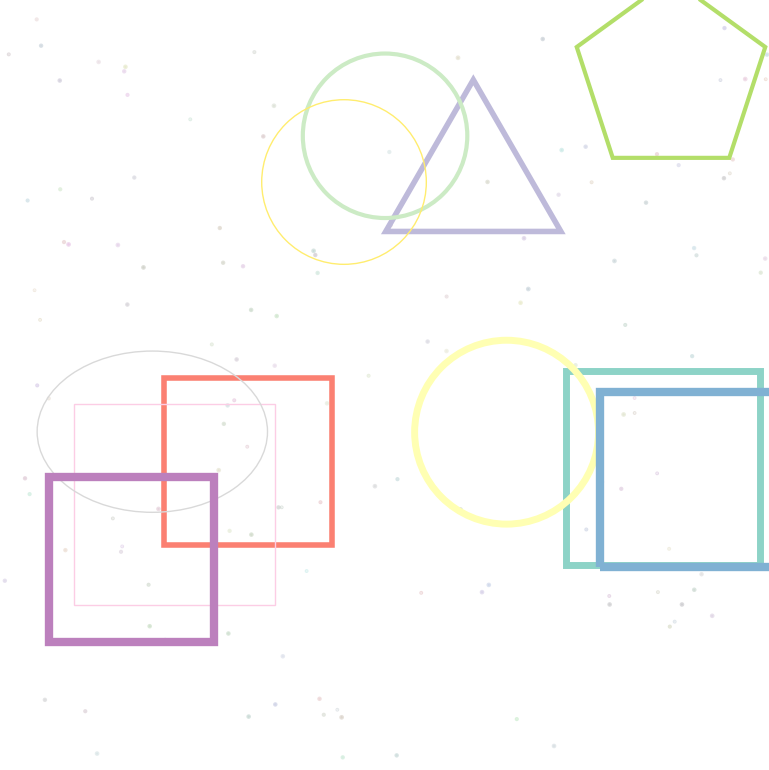[{"shape": "square", "thickness": 2.5, "radius": 0.63, "center": [0.861, 0.392]}, {"shape": "circle", "thickness": 2.5, "radius": 0.6, "center": [0.658, 0.439]}, {"shape": "triangle", "thickness": 2, "radius": 0.66, "center": [0.615, 0.765]}, {"shape": "square", "thickness": 2, "radius": 0.54, "center": [0.322, 0.401]}, {"shape": "square", "thickness": 3, "radius": 0.57, "center": [0.892, 0.377]}, {"shape": "pentagon", "thickness": 1.5, "radius": 0.64, "center": [0.871, 0.899]}, {"shape": "square", "thickness": 0.5, "radius": 0.65, "center": [0.227, 0.345]}, {"shape": "oval", "thickness": 0.5, "radius": 0.75, "center": [0.198, 0.439]}, {"shape": "square", "thickness": 3, "radius": 0.53, "center": [0.171, 0.273]}, {"shape": "circle", "thickness": 1.5, "radius": 0.53, "center": [0.5, 0.824]}, {"shape": "circle", "thickness": 0.5, "radius": 0.53, "center": [0.447, 0.764]}]